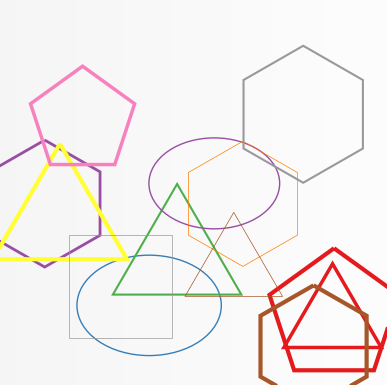[{"shape": "pentagon", "thickness": 3, "radius": 0.88, "center": [0.862, 0.18]}, {"shape": "triangle", "thickness": 2.5, "radius": 0.72, "center": [0.858, 0.17]}, {"shape": "oval", "thickness": 1, "radius": 0.93, "center": [0.385, 0.207]}, {"shape": "triangle", "thickness": 1.5, "radius": 0.96, "center": [0.457, 0.331]}, {"shape": "hexagon", "thickness": 2, "radius": 0.82, "center": [0.115, 0.471]}, {"shape": "oval", "thickness": 1, "radius": 0.84, "center": [0.553, 0.524]}, {"shape": "hexagon", "thickness": 0.5, "radius": 0.81, "center": [0.627, 0.471]}, {"shape": "triangle", "thickness": 3, "radius": 1.0, "center": [0.155, 0.427]}, {"shape": "triangle", "thickness": 0.5, "radius": 0.73, "center": [0.603, 0.303]}, {"shape": "hexagon", "thickness": 3, "radius": 0.79, "center": [0.809, 0.101]}, {"shape": "pentagon", "thickness": 2.5, "radius": 0.71, "center": [0.213, 0.687]}, {"shape": "hexagon", "thickness": 1.5, "radius": 0.89, "center": [0.783, 0.703]}, {"shape": "square", "thickness": 0.5, "radius": 0.67, "center": [0.311, 0.255]}]